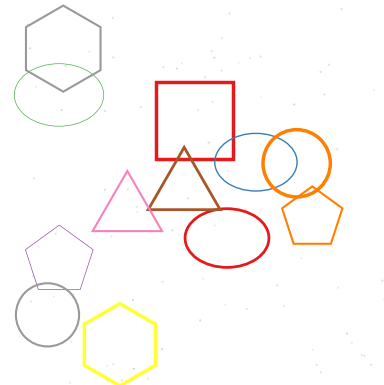[{"shape": "oval", "thickness": 2, "radius": 0.54, "center": [0.59, 0.382]}, {"shape": "square", "thickness": 2.5, "radius": 0.5, "center": [0.505, 0.687]}, {"shape": "oval", "thickness": 1, "radius": 0.53, "center": [0.665, 0.579]}, {"shape": "oval", "thickness": 0.5, "radius": 0.58, "center": [0.153, 0.753]}, {"shape": "pentagon", "thickness": 0.5, "radius": 0.46, "center": [0.154, 0.323]}, {"shape": "pentagon", "thickness": 1.5, "radius": 0.41, "center": [0.811, 0.433]}, {"shape": "circle", "thickness": 2.5, "radius": 0.44, "center": [0.771, 0.576]}, {"shape": "hexagon", "thickness": 2.5, "radius": 0.53, "center": [0.311, 0.104]}, {"shape": "triangle", "thickness": 2, "radius": 0.54, "center": [0.478, 0.509]}, {"shape": "triangle", "thickness": 1.5, "radius": 0.52, "center": [0.331, 0.452]}, {"shape": "circle", "thickness": 1.5, "radius": 0.41, "center": [0.123, 0.182]}, {"shape": "hexagon", "thickness": 1.5, "radius": 0.56, "center": [0.164, 0.874]}]